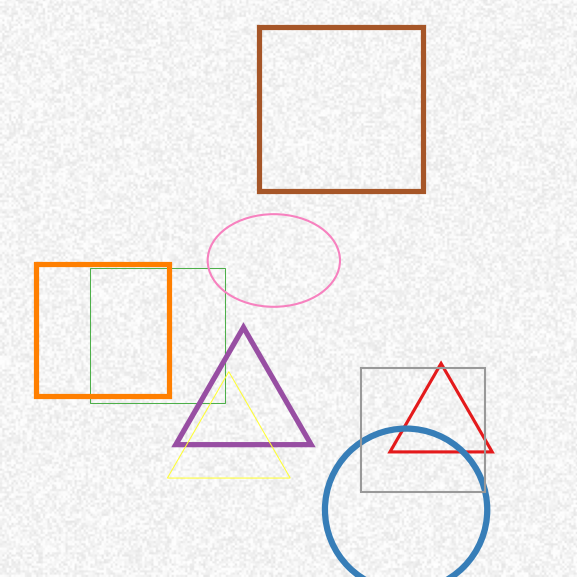[{"shape": "triangle", "thickness": 1.5, "radius": 0.51, "center": [0.764, 0.268]}, {"shape": "circle", "thickness": 3, "radius": 0.7, "center": [0.703, 0.116]}, {"shape": "square", "thickness": 0.5, "radius": 0.58, "center": [0.273, 0.419]}, {"shape": "triangle", "thickness": 2.5, "radius": 0.68, "center": [0.422, 0.297]}, {"shape": "square", "thickness": 2.5, "radius": 0.57, "center": [0.177, 0.428]}, {"shape": "triangle", "thickness": 0.5, "radius": 0.61, "center": [0.396, 0.233]}, {"shape": "square", "thickness": 2.5, "radius": 0.71, "center": [0.591, 0.81]}, {"shape": "oval", "thickness": 1, "radius": 0.57, "center": [0.474, 0.548]}, {"shape": "square", "thickness": 1, "radius": 0.54, "center": [0.732, 0.254]}]